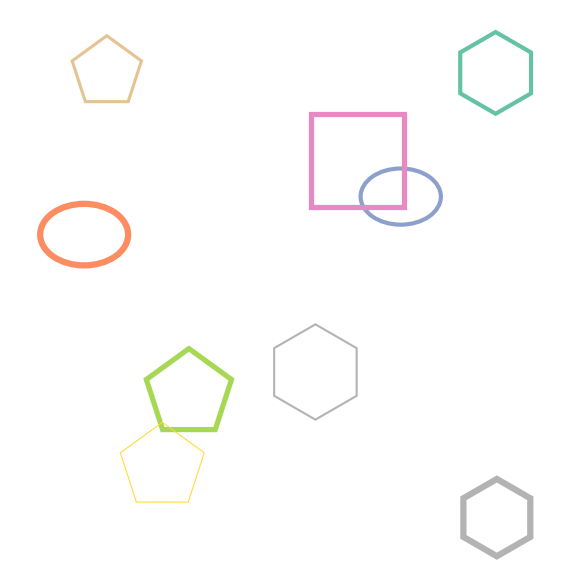[{"shape": "hexagon", "thickness": 2, "radius": 0.35, "center": [0.858, 0.873]}, {"shape": "oval", "thickness": 3, "radius": 0.38, "center": [0.146, 0.593]}, {"shape": "oval", "thickness": 2, "radius": 0.35, "center": [0.694, 0.659]}, {"shape": "square", "thickness": 2.5, "radius": 0.4, "center": [0.619, 0.721]}, {"shape": "pentagon", "thickness": 2.5, "radius": 0.39, "center": [0.327, 0.318]}, {"shape": "pentagon", "thickness": 0.5, "radius": 0.38, "center": [0.281, 0.192]}, {"shape": "pentagon", "thickness": 1.5, "radius": 0.32, "center": [0.185, 0.874]}, {"shape": "hexagon", "thickness": 3, "radius": 0.33, "center": [0.86, 0.103]}, {"shape": "hexagon", "thickness": 1, "radius": 0.41, "center": [0.546, 0.355]}]